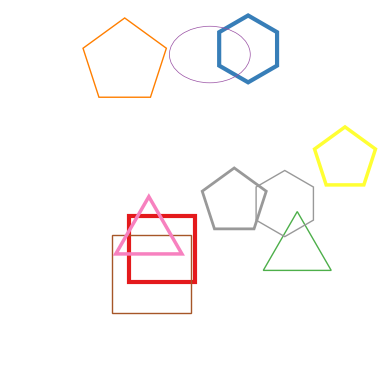[{"shape": "square", "thickness": 3, "radius": 0.43, "center": [0.422, 0.353]}, {"shape": "hexagon", "thickness": 3, "radius": 0.43, "center": [0.644, 0.873]}, {"shape": "triangle", "thickness": 1, "radius": 0.51, "center": [0.772, 0.349]}, {"shape": "oval", "thickness": 0.5, "radius": 0.52, "center": [0.545, 0.858]}, {"shape": "pentagon", "thickness": 1, "radius": 0.57, "center": [0.324, 0.84]}, {"shape": "pentagon", "thickness": 2.5, "radius": 0.42, "center": [0.896, 0.587]}, {"shape": "square", "thickness": 1, "radius": 0.51, "center": [0.394, 0.288]}, {"shape": "triangle", "thickness": 2.5, "radius": 0.5, "center": [0.387, 0.39]}, {"shape": "pentagon", "thickness": 2, "radius": 0.44, "center": [0.608, 0.476]}, {"shape": "hexagon", "thickness": 1, "radius": 0.43, "center": [0.74, 0.471]}]